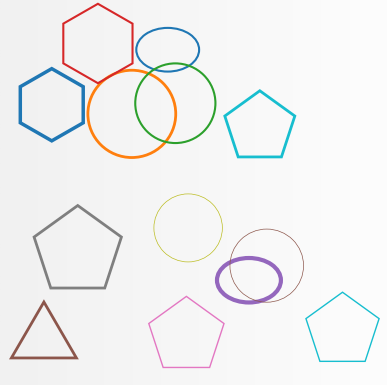[{"shape": "oval", "thickness": 1.5, "radius": 0.41, "center": [0.433, 0.871]}, {"shape": "hexagon", "thickness": 2.5, "radius": 0.47, "center": [0.134, 0.728]}, {"shape": "circle", "thickness": 2, "radius": 0.57, "center": [0.34, 0.704]}, {"shape": "circle", "thickness": 1.5, "radius": 0.52, "center": [0.452, 0.732]}, {"shape": "hexagon", "thickness": 1.5, "radius": 0.52, "center": [0.253, 0.887]}, {"shape": "oval", "thickness": 3, "radius": 0.41, "center": [0.642, 0.272]}, {"shape": "circle", "thickness": 0.5, "radius": 0.47, "center": [0.688, 0.31]}, {"shape": "triangle", "thickness": 2, "radius": 0.48, "center": [0.113, 0.119]}, {"shape": "pentagon", "thickness": 1, "radius": 0.51, "center": [0.481, 0.128]}, {"shape": "pentagon", "thickness": 2, "radius": 0.59, "center": [0.201, 0.348]}, {"shape": "circle", "thickness": 0.5, "radius": 0.44, "center": [0.486, 0.408]}, {"shape": "pentagon", "thickness": 2, "radius": 0.47, "center": [0.67, 0.669]}, {"shape": "pentagon", "thickness": 1, "radius": 0.5, "center": [0.884, 0.142]}]